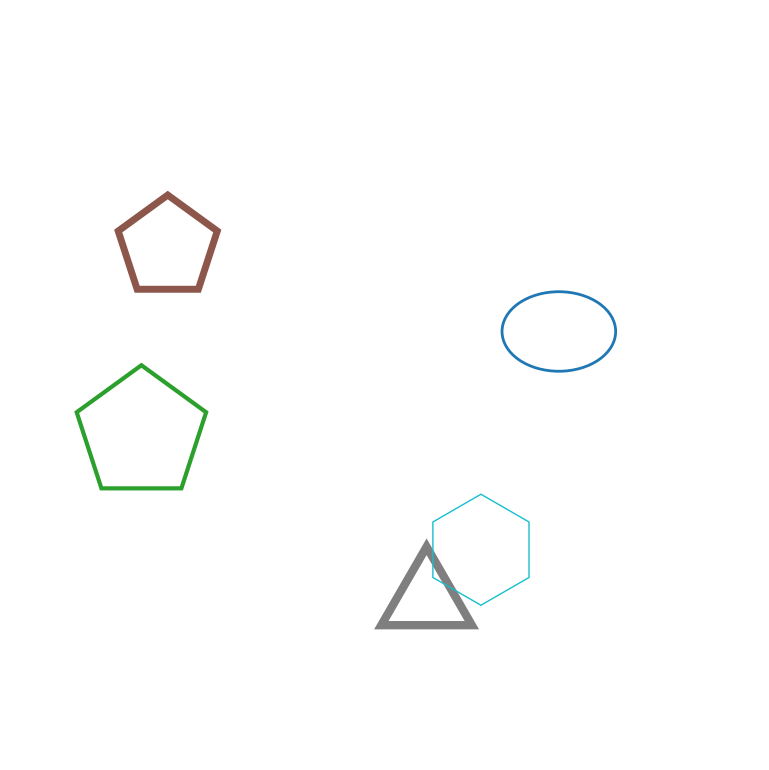[{"shape": "oval", "thickness": 1, "radius": 0.37, "center": [0.726, 0.57]}, {"shape": "pentagon", "thickness": 1.5, "radius": 0.44, "center": [0.184, 0.437]}, {"shape": "pentagon", "thickness": 2.5, "radius": 0.34, "center": [0.218, 0.679]}, {"shape": "triangle", "thickness": 3, "radius": 0.34, "center": [0.554, 0.222]}, {"shape": "hexagon", "thickness": 0.5, "radius": 0.36, "center": [0.625, 0.286]}]